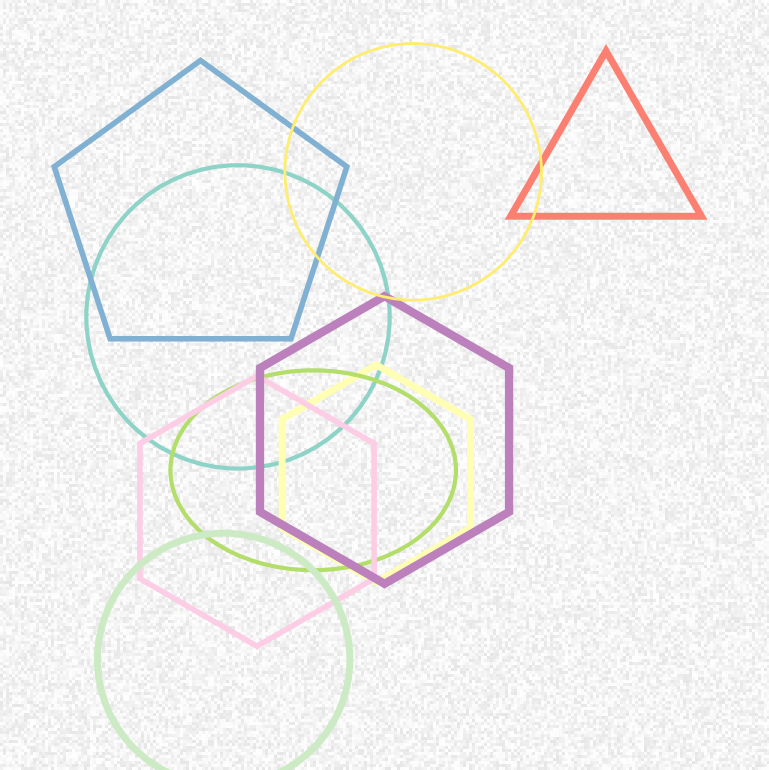[{"shape": "circle", "thickness": 1.5, "radius": 0.98, "center": [0.309, 0.588]}, {"shape": "hexagon", "thickness": 2.5, "radius": 0.71, "center": [0.489, 0.385]}, {"shape": "triangle", "thickness": 2.5, "radius": 0.72, "center": [0.787, 0.791]}, {"shape": "pentagon", "thickness": 2, "radius": 1.0, "center": [0.26, 0.722]}, {"shape": "oval", "thickness": 1.5, "radius": 0.93, "center": [0.407, 0.389]}, {"shape": "hexagon", "thickness": 2, "radius": 0.88, "center": [0.334, 0.336]}, {"shape": "hexagon", "thickness": 3, "radius": 0.93, "center": [0.499, 0.429]}, {"shape": "circle", "thickness": 2.5, "radius": 0.82, "center": [0.29, 0.144]}, {"shape": "circle", "thickness": 1, "radius": 0.83, "center": [0.537, 0.777]}]